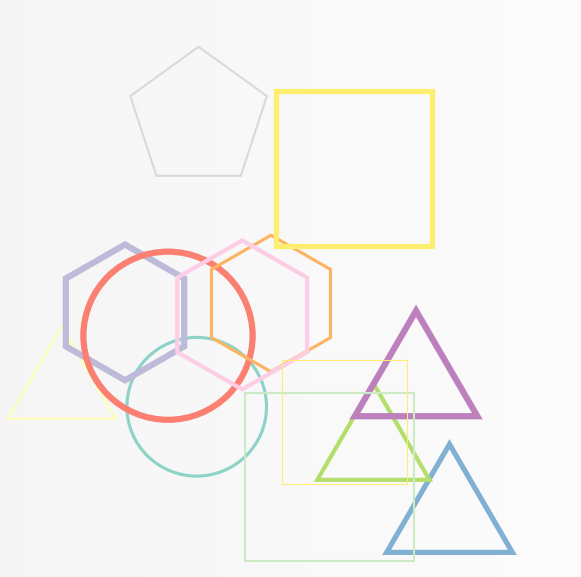[{"shape": "circle", "thickness": 1.5, "radius": 0.6, "center": [0.338, 0.295]}, {"shape": "triangle", "thickness": 1, "radius": 0.53, "center": [0.106, 0.327]}, {"shape": "hexagon", "thickness": 3, "radius": 0.59, "center": [0.215, 0.458]}, {"shape": "circle", "thickness": 3, "radius": 0.73, "center": [0.289, 0.418]}, {"shape": "triangle", "thickness": 2.5, "radius": 0.62, "center": [0.773, 0.105]}, {"shape": "hexagon", "thickness": 1.5, "radius": 0.59, "center": [0.466, 0.474]}, {"shape": "triangle", "thickness": 2, "radius": 0.56, "center": [0.642, 0.224]}, {"shape": "hexagon", "thickness": 2, "radius": 0.65, "center": [0.417, 0.454]}, {"shape": "pentagon", "thickness": 1, "radius": 0.62, "center": [0.342, 0.795]}, {"shape": "triangle", "thickness": 3, "radius": 0.61, "center": [0.716, 0.339]}, {"shape": "square", "thickness": 1, "radius": 0.73, "center": [0.566, 0.173]}, {"shape": "square", "thickness": 0.5, "radius": 0.54, "center": [0.592, 0.268]}, {"shape": "square", "thickness": 2.5, "radius": 0.67, "center": [0.609, 0.708]}]